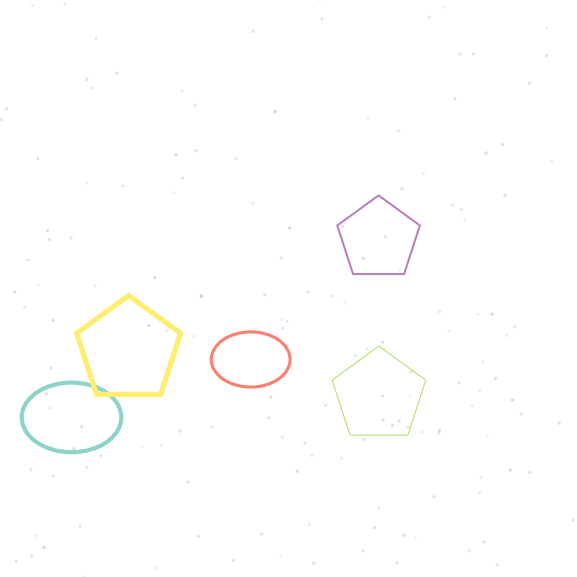[{"shape": "oval", "thickness": 2, "radius": 0.43, "center": [0.124, 0.276]}, {"shape": "oval", "thickness": 1.5, "radius": 0.34, "center": [0.434, 0.377]}, {"shape": "pentagon", "thickness": 0.5, "radius": 0.43, "center": [0.656, 0.315]}, {"shape": "pentagon", "thickness": 1, "radius": 0.38, "center": [0.656, 0.585]}, {"shape": "pentagon", "thickness": 2.5, "radius": 0.47, "center": [0.223, 0.393]}]